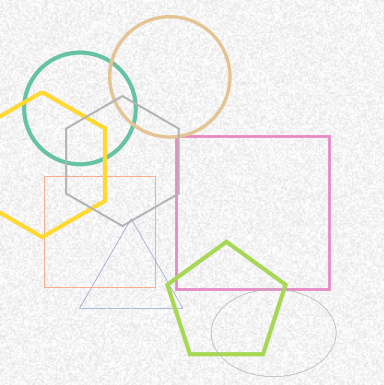[{"shape": "circle", "thickness": 3, "radius": 0.73, "center": [0.208, 0.718]}, {"shape": "square", "thickness": 0.5, "radius": 0.72, "center": [0.259, 0.398]}, {"shape": "triangle", "thickness": 0.5, "radius": 0.78, "center": [0.341, 0.277]}, {"shape": "square", "thickness": 2, "radius": 1.0, "center": [0.656, 0.449]}, {"shape": "pentagon", "thickness": 3, "radius": 0.81, "center": [0.588, 0.211]}, {"shape": "hexagon", "thickness": 3, "radius": 0.94, "center": [0.11, 0.573]}, {"shape": "circle", "thickness": 2.5, "radius": 0.78, "center": [0.441, 0.8]}, {"shape": "hexagon", "thickness": 1.5, "radius": 0.84, "center": [0.318, 0.582]}, {"shape": "oval", "thickness": 0.5, "radius": 0.81, "center": [0.711, 0.135]}]